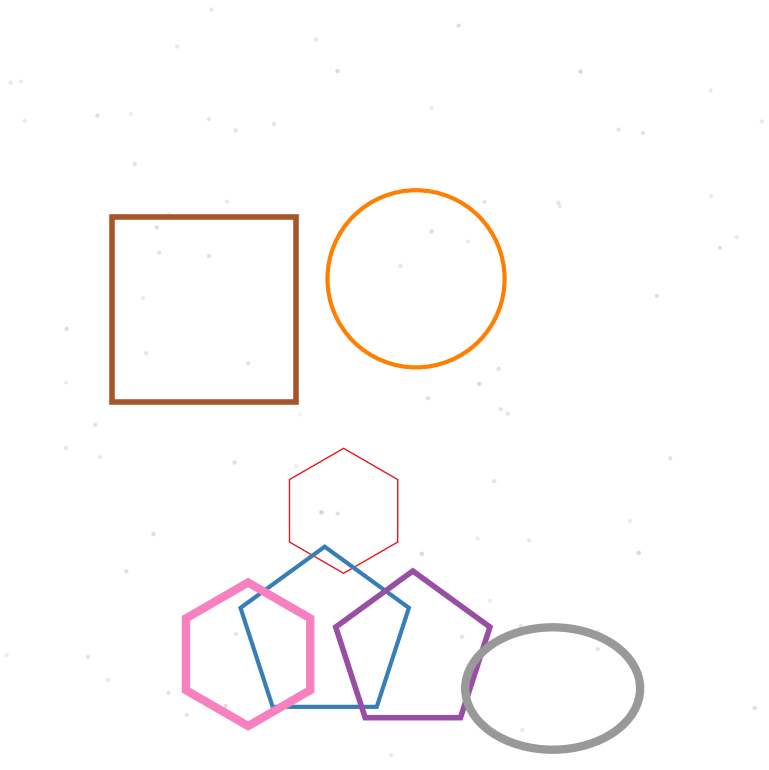[{"shape": "hexagon", "thickness": 0.5, "radius": 0.41, "center": [0.446, 0.337]}, {"shape": "pentagon", "thickness": 1.5, "radius": 0.57, "center": [0.422, 0.175]}, {"shape": "pentagon", "thickness": 2, "radius": 0.53, "center": [0.536, 0.153]}, {"shape": "circle", "thickness": 1.5, "radius": 0.58, "center": [0.54, 0.638]}, {"shape": "square", "thickness": 2, "radius": 0.6, "center": [0.265, 0.598]}, {"shape": "hexagon", "thickness": 3, "radius": 0.47, "center": [0.322, 0.15]}, {"shape": "oval", "thickness": 3, "radius": 0.57, "center": [0.718, 0.106]}]